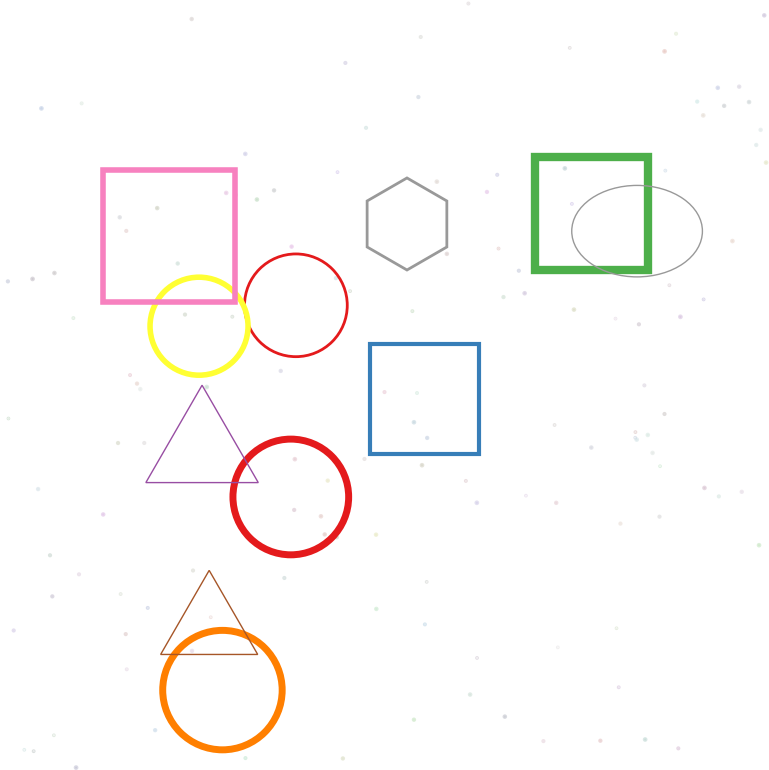[{"shape": "circle", "thickness": 1, "radius": 0.33, "center": [0.384, 0.604]}, {"shape": "circle", "thickness": 2.5, "radius": 0.38, "center": [0.378, 0.355]}, {"shape": "square", "thickness": 1.5, "radius": 0.35, "center": [0.551, 0.482]}, {"shape": "square", "thickness": 3, "radius": 0.37, "center": [0.768, 0.723]}, {"shape": "triangle", "thickness": 0.5, "radius": 0.42, "center": [0.262, 0.415]}, {"shape": "circle", "thickness": 2.5, "radius": 0.39, "center": [0.289, 0.104]}, {"shape": "circle", "thickness": 2, "radius": 0.32, "center": [0.258, 0.576]}, {"shape": "triangle", "thickness": 0.5, "radius": 0.36, "center": [0.272, 0.186]}, {"shape": "square", "thickness": 2, "radius": 0.43, "center": [0.219, 0.694]}, {"shape": "hexagon", "thickness": 1, "radius": 0.3, "center": [0.529, 0.709]}, {"shape": "oval", "thickness": 0.5, "radius": 0.42, "center": [0.827, 0.7]}]